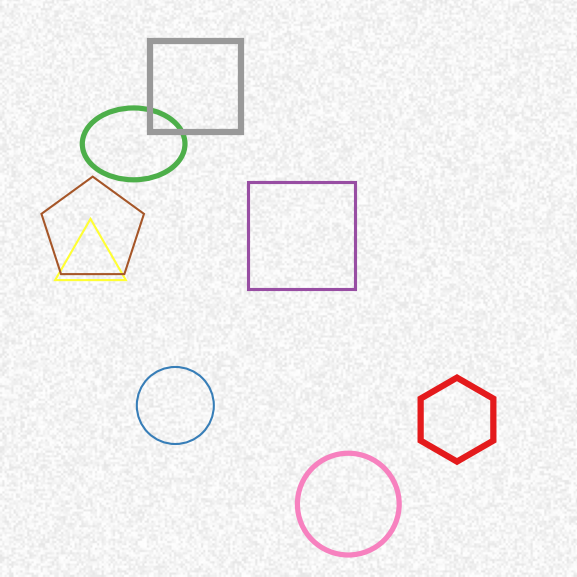[{"shape": "hexagon", "thickness": 3, "radius": 0.36, "center": [0.791, 0.273]}, {"shape": "circle", "thickness": 1, "radius": 0.33, "center": [0.304, 0.297]}, {"shape": "oval", "thickness": 2.5, "radius": 0.44, "center": [0.231, 0.75]}, {"shape": "square", "thickness": 1.5, "radius": 0.47, "center": [0.522, 0.591]}, {"shape": "triangle", "thickness": 1, "radius": 0.35, "center": [0.157, 0.549]}, {"shape": "pentagon", "thickness": 1, "radius": 0.47, "center": [0.161, 0.6]}, {"shape": "circle", "thickness": 2.5, "radius": 0.44, "center": [0.603, 0.126]}, {"shape": "square", "thickness": 3, "radius": 0.39, "center": [0.338, 0.849]}]